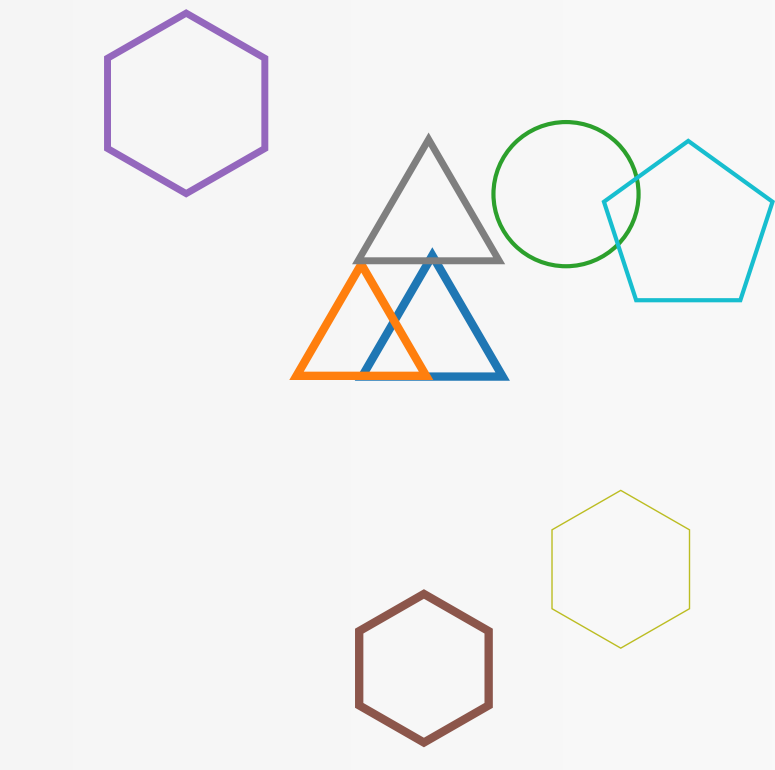[{"shape": "triangle", "thickness": 3, "radius": 0.52, "center": [0.558, 0.563]}, {"shape": "triangle", "thickness": 3, "radius": 0.48, "center": [0.466, 0.56]}, {"shape": "circle", "thickness": 1.5, "radius": 0.47, "center": [0.73, 0.748]}, {"shape": "hexagon", "thickness": 2.5, "radius": 0.59, "center": [0.24, 0.866]}, {"shape": "hexagon", "thickness": 3, "radius": 0.48, "center": [0.547, 0.132]}, {"shape": "triangle", "thickness": 2.5, "radius": 0.53, "center": [0.553, 0.714]}, {"shape": "hexagon", "thickness": 0.5, "radius": 0.51, "center": [0.801, 0.261]}, {"shape": "pentagon", "thickness": 1.5, "radius": 0.57, "center": [0.888, 0.703]}]